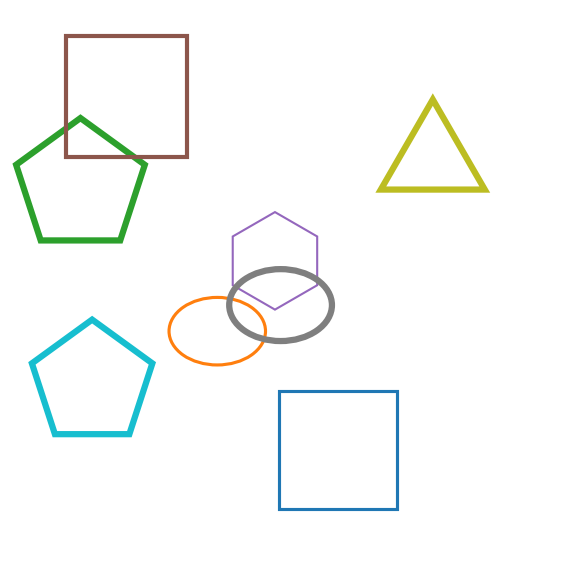[{"shape": "square", "thickness": 1.5, "radius": 0.51, "center": [0.586, 0.22]}, {"shape": "oval", "thickness": 1.5, "radius": 0.42, "center": [0.376, 0.426]}, {"shape": "pentagon", "thickness": 3, "radius": 0.59, "center": [0.139, 0.678]}, {"shape": "hexagon", "thickness": 1, "radius": 0.42, "center": [0.476, 0.547]}, {"shape": "square", "thickness": 2, "radius": 0.52, "center": [0.219, 0.832]}, {"shape": "oval", "thickness": 3, "radius": 0.44, "center": [0.486, 0.471]}, {"shape": "triangle", "thickness": 3, "radius": 0.52, "center": [0.749, 0.723]}, {"shape": "pentagon", "thickness": 3, "radius": 0.55, "center": [0.16, 0.336]}]